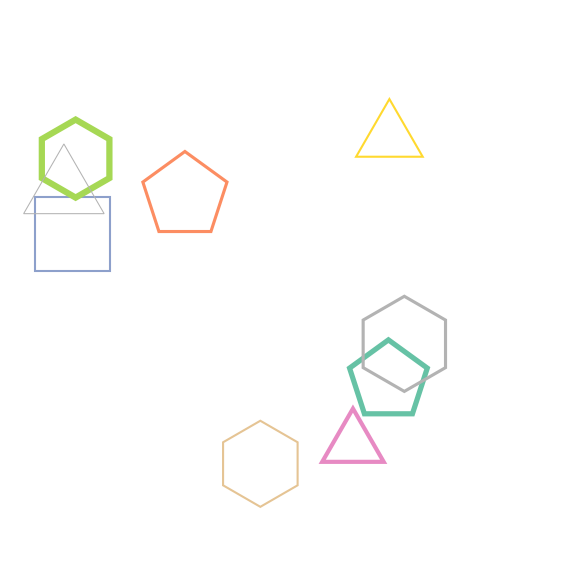[{"shape": "pentagon", "thickness": 2.5, "radius": 0.35, "center": [0.673, 0.34]}, {"shape": "pentagon", "thickness": 1.5, "radius": 0.38, "center": [0.32, 0.66]}, {"shape": "square", "thickness": 1, "radius": 0.32, "center": [0.125, 0.594]}, {"shape": "triangle", "thickness": 2, "radius": 0.31, "center": [0.611, 0.23]}, {"shape": "hexagon", "thickness": 3, "radius": 0.34, "center": [0.131, 0.725]}, {"shape": "triangle", "thickness": 1, "radius": 0.33, "center": [0.674, 0.761]}, {"shape": "hexagon", "thickness": 1, "radius": 0.37, "center": [0.451, 0.196]}, {"shape": "hexagon", "thickness": 1.5, "radius": 0.41, "center": [0.7, 0.404]}, {"shape": "triangle", "thickness": 0.5, "radius": 0.4, "center": [0.111, 0.669]}]